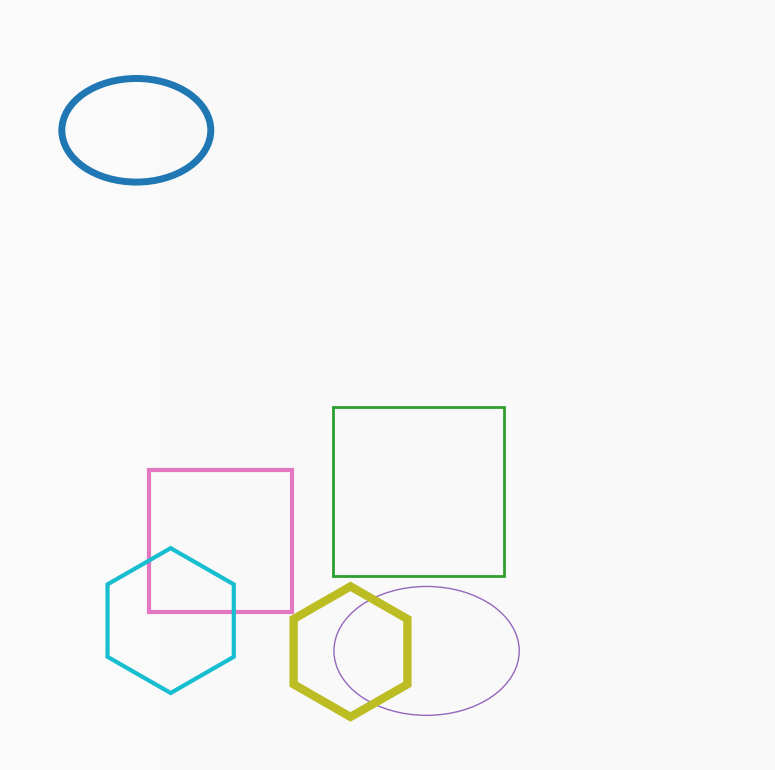[{"shape": "oval", "thickness": 2.5, "radius": 0.48, "center": [0.176, 0.831]}, {"shape": "square", "thickness": 1, "radius": 0.55, "center": [0.54, 0.362]}, {"shape": "oval", "thickness": 0.5, "radius": 0.6, "center": [0.55, 0.155]}, {"shape": "square", "thickness": 1.5, "radius": 0.46, "center": [0.285, 0.297]}, {"shape": "hexagon", "thickness": 3, "radius": 0.42, "center": [0.452, 0.154]}, {"shape": "hexagon", "thickness": 1.5, "radius": 0.47, "center": [0.22, 0.194]}]